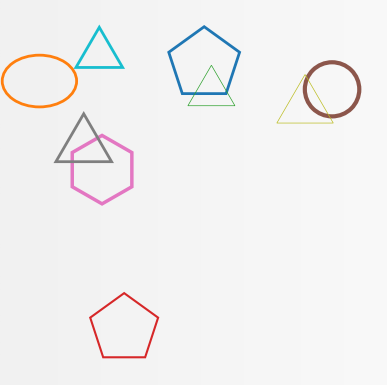[{"shape": "pentagon", "thickness": 2, "radius": 0.48, "center": [0.527, 0.835]}, {"shape": "oval", "thickness": 2, "radius": 0.48, "center": [0.102, 0.789]}, {"shape": "triangle", "thickness": 0.5, "radius": 0.35, "center": [0.546, 0.76]}, {"shape": "pentagon", "thickness": 1.5, "radius": 0.46, "center": [0.32, 0.147]}, {"shape": "circle", "thickness": 3, "radius": 0.35, "center": [0.857, 0.768]}, {"shape": "hexagon", "thickness": 2.5, "radius": 0.44, "center": [0.263, 0.559]}, {"shape": "triangle", "thickness": 2, "radius": 0.41, "center": [0.216, 0.622]}, {"shape": "triangle", "thickness": 0.5, "radius": 0.42, "center": [0.787, 0.722]}, {"shape": "triangle", "thickness": 2, "radius": 0.35, "center": [0.256, 0.86]}]